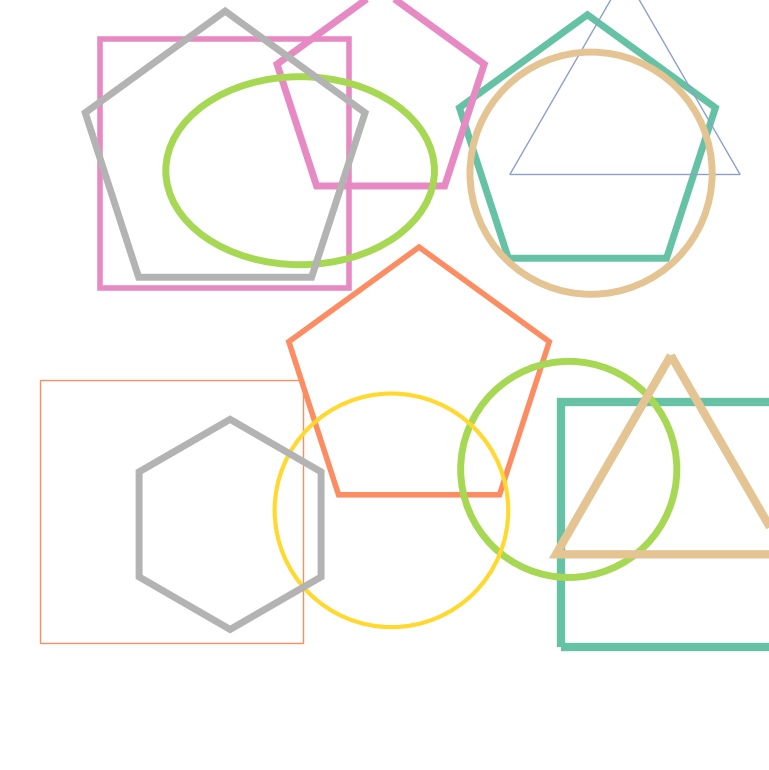[{"shape": "pentagon", "thickness": 2.5, "radius": 0.87, "center": [0.763, 0.806]}, {"shape": "square", "thickness": 3, "radius": 0.8, "center": [0.889, 0.319]}, {"shape": "square", "thickness": 0.5, "radius": 0.85, "center": [0.223, 0.336]}, {"shape": "pentagon", "thickness": 2, "radius": 0.89, "center": [0.544, 0.501]}, {"shape": "triangle", "thickness": 0.5, "radius": 0.86, "center": [0.812, 0.86]}, {"shape": "pentagon", "thickness": 2.5, "radius": 0.71, "center": [0.494, 0.873]}, {"shape": "square", "thickness": 2, "radius": 0.81, "center": [0.291, 0.788]}, {"shape": "circle", "thickness": 2.5, "radius": 0.7, "center": [0.739, 0.39]}, {"shape": "oval", "thickness": 2.5, "radius": 0.87, "center": [0.39, 0.778]}, {"shape": "circle", "thickness": 1.5, "radius": 0.76, "center": [0.508, 0.337]}, {"shape": "circle", "thickness": 2.5, "radius": 0.79, "center": [0.768, 0.775]}, {"shape": "triangle", "thickness": 3, "radius": 0.86, "center": [0.871, 0.366]}, {"shape": "pentagon", "thickness": 2.5, "radius": 0.96, "center": [0.292, 0.795]}, {"shape": "hexagon", "thickness": 2.5, "radius": 0.68, "center": [0.299, 0.319]}]